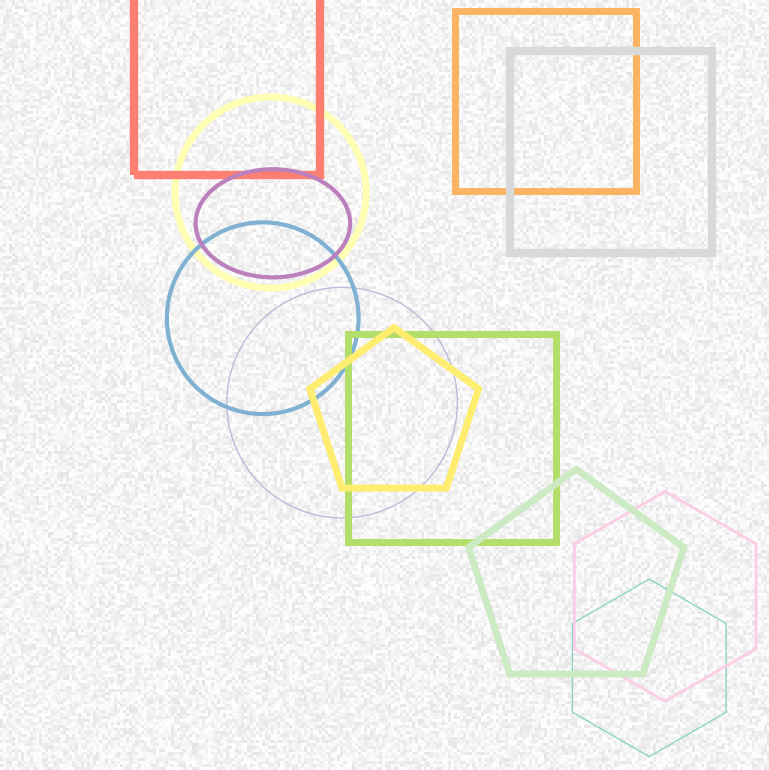[{"shape": "hexagon", "thickness": 0.5, "radius": 0.58, "center": [0.843, 0.133]}, {"shape": "circle", "thickness": 2.5, "radius": 0.62, "center": [0.351, 0.75]}, {"shape": "circle", "thickness": 0.5, "radius": 0.75, "center": [0.444, 0.477]}, {"shape": "square", "thickness": 3, "radius": 0.6, "center": [0.295, 0.893]}, {"shape": "circle", "thickness": 1.5, "radius": 0.62, "center": [0.341, 0.587]}, {"shape": "square", "thickness": 2.5, "radius": 0.59, "center": [0.708, 0.869]}, {"shape": "square", "thickness": 2.5, "radius": 0.68, "center": [0.587, 0.431]}, {"shape": "hexagon", "thickness": 1, "radius": 0.68, "center": [0.864, 0.226]}, {"shape": "square", "thickness": 3, "radius": 0.66, "center": [0.794, 0.803]}, {"shape": "oval", "thickness": 1.5, "radius": 0.5, "center": [0.354, 0.71]}, {"shape": "pentagon", "thickness": 2.5, "radius": 0.74, "center": [0.748, 0.244]}, {"shape": "pentagon", "thickness": 2.5, "radius": 0.58, "center": [0.512, 0.459]}]